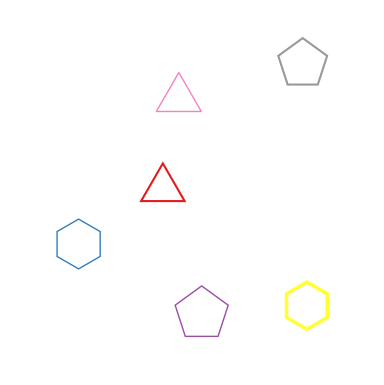[{"shape": "triangle", "thickness": 1.5, "radius": 0.33, "center": [0.423, 0.51]}, {"shape": "hexagon", "thickness": 1, "radius": 0.32, "center": [0.204, 0.366]}, {"shape": "pentagon", "thickness": 1, "radius": 0.36, "center": [0.524, 0.185]}, {"shape": "hexagon", "thickness": 2.5, "radius": 0.31, "center": [0.797, 0.206]}, {"shape": "triangle", "thickness": 1, "radius": 0.34, "center": [0.464, 0.744]}, {"shape": "pentagon", "thickness": 1.5, "radius": 0.33, "center": [0.786, 0.834]}]